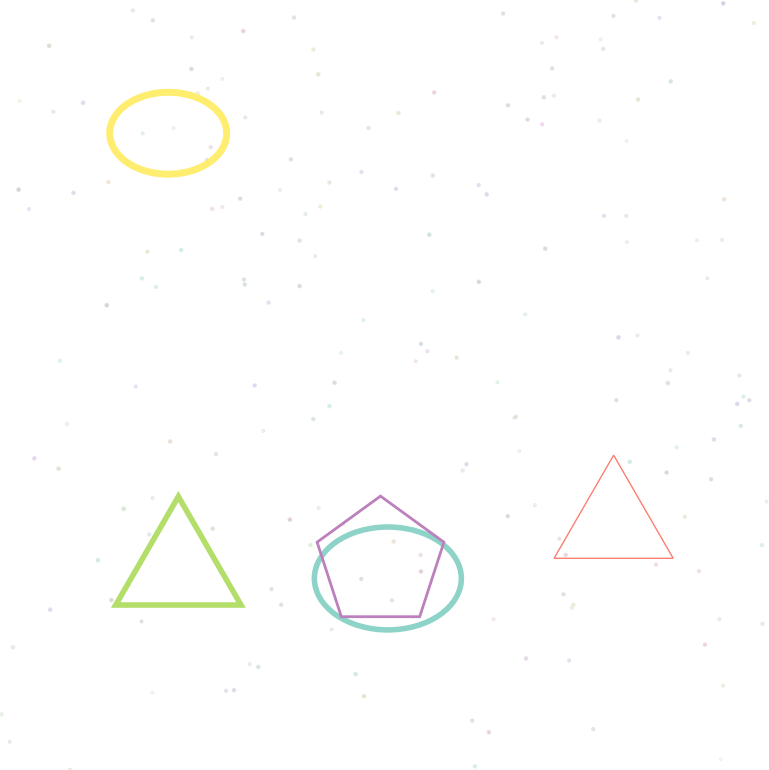[{"shape": "oval", "thickness": 2, "radius": 0.48, "center": [0.504, 0.249]}, {"shape": "triangle", "thickness": 0.5, "radius": 0.45, "center": [0.797, 0.32]}, {"shape": "triangle", "thickness": 2, "radius": 0.47, "center": [0.232, 0.261]}, {"shape": "pentagon", "thickness": 1, "radius": 0.43, "center": [0.494, 0.269]}, {"shape": "oval", "thickness": 2.5, "radius": 0.38, "center": [0.218, 0.827]}]